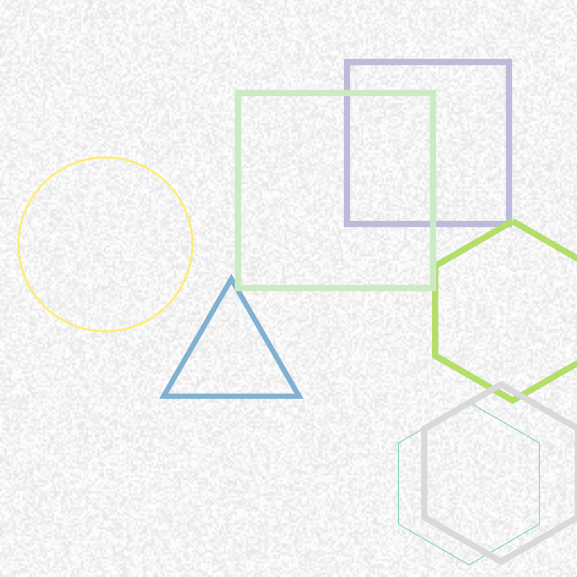[{"shape": "hexagon", "thickness": 0.5, "radius": 0.7, "center": [0.812, 0.162]}, {"shape": "square", "thickness": 3, "radius": 0.7, "center": [0.741, 0.752]}, {"shape": "triangle", "thickness": 2.5, "radius": 0.68, "center": [0.401, 0.381]}, {"shape": "hexagon", "thickness": 3, "radius": 0.78, "center": [0.888, 0.461]}, {"shape": "hexagon", "thickness": 3, "radius": 0.77, "center": [0.868, 0.18]}, {"shape": "square", "thickness": 3, "radius": 0.84, "center": [0.58, 0.669]}, {"shape": "circle", "thickness": 1, "radius": 0.75, "center": [0.182, 0.576]}]